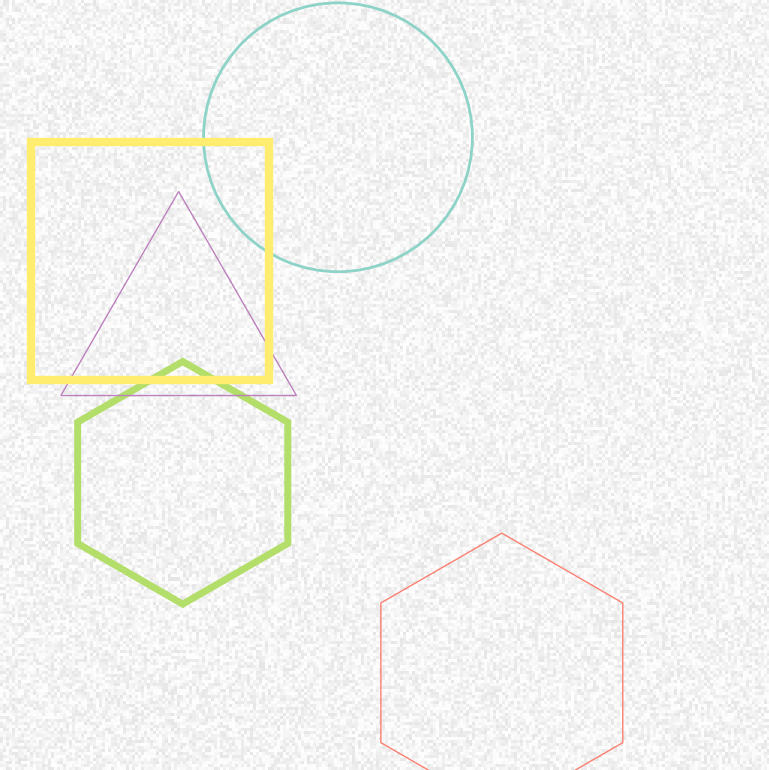[{"shape": "circle", "thickness": 1, "radius": 0.87, "center": [0.439, 0.822]}, {"shape": "hexagon", "thickness": 0.5, "radius": 0.91, "center": [0.652, 0.126]}, {"shape": "hexagon", "thickness": 2.5, "radius": 0.79, "center": [0.237, 0.373]}, {"shape": "triangle", "thickness": 0.5, "radius": 0.88, "center": [0.232, 0.575]}, {"shape": "square", "thickness": 3, "radius": 0.77, "center": [0.194, 0.661]}]